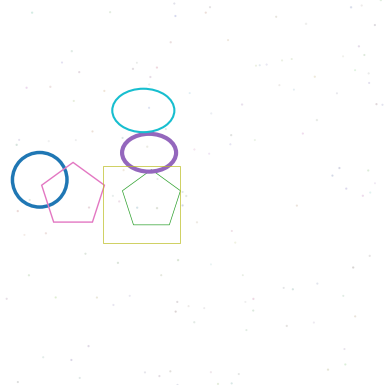[{"shape": "circle", "thickness": 2.5, "radius": 0.35, "center": [0.103, 0.533]}, {"shape": "pentagon", "thickness": 0.5, "radius": 0.4, "center": [0.393, 0.48]}, {"shape": "oval", "thickness": 3, "radius": 0.35, "center": [0.387, 0.603]}, {"shape": "pentagon", "thickness": 1, "radius": 0.43, "center": [0.19, 0.492]}, {"shape": "square", "thickness": 0.5, "radius": 0.5, "center": [0.368, 0.47]}, {"shape": "oval", "thickness": 1.5, "radius": 0.4, "center": [0.372, 0.713]}]